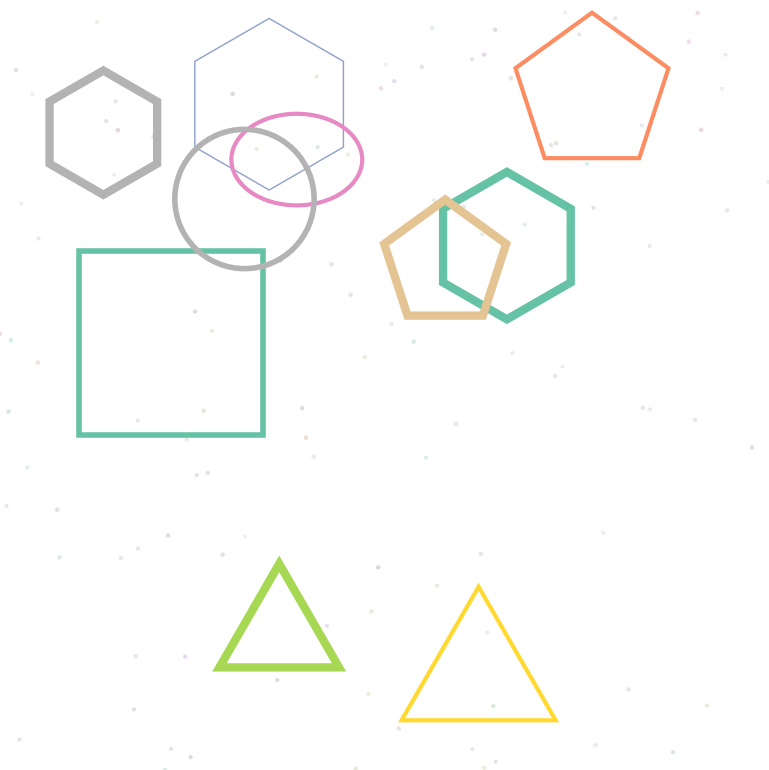[{"shape": "hexagon", "thickness": 3, "radius": 0.48, "center": [0.658, 0.681]}, {"shape": "square", "thickness": 2, "radius": 0.6, "center": [0.222, 0.555]}, {"shape": "pentagon", "thickness": 1.5, "radius": 0.52, "center": [0.769, 0.879]}, {"shape": "hexagon", "thickness": 0.5, "radius": 0.56, "center": [0.35, 0.865]}, {"shape": "oval", "thickness": 1.5, "radius": 0.42, "center": [0.385, 0.793]}, {"shape": "triangle", "thickness": 3, "radius": 0.45, "center": [0.363, 0.178]}, {"shape": "triangle", "thickness": 1.5, "radius": 0.58, "center": [0.622, 0.122]}, {"shape": "pentagon", "thickness": 3, "radius": 0.42, "center": [0.578, 0.657]}, {"shape": "circle", "thickness": 2, "radius": 0.45, "center": [0.317, 0.742]}, {"shape": "hexagon", "thickness": 3, "radius": 0.4, "center": [0.134, 0.828]}]